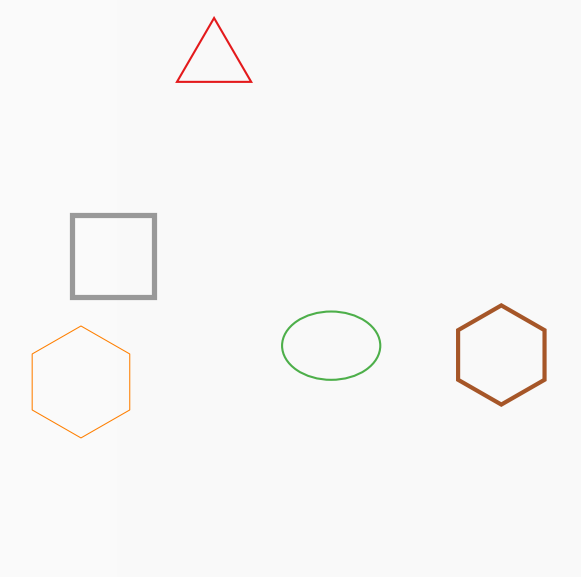[{"shape": "triangle", "thickness": 1, "radius": 0.37, "center": [0.368, 0.894]}, {"shape": "oval", "thickness": 1, "radius": 0.42, "center": [0.57, 0.401]}, {"shape": "hexagon", "thickness": 0.5, "radius": 0.48, "center": [0.139, 0.338]}, {"shape": "hexagon", "thickness": 2, "radius": 0.43, "center": [0.862, 0.384]}, {"shape": "square", "thickness": 2.5, "radius": 0.35, "center": [0.195, 0.556]}]